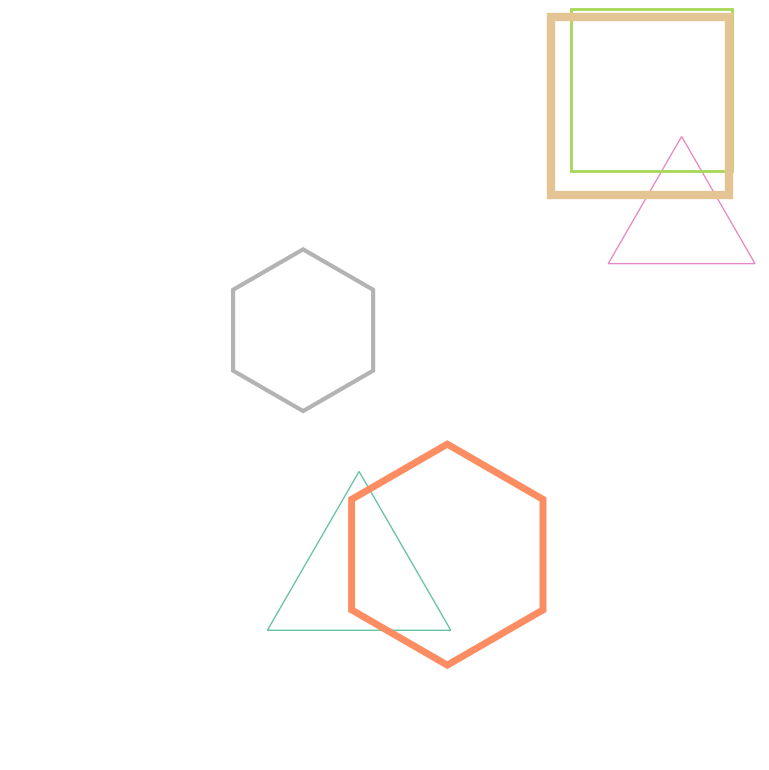[{"shape": "triangle", "thickness": 0.5, "radius": 0.69, "center": [0.466, 0.25]}, {"shape": "hexagon", "thickness": 2.5, "radius": 0.72, "center": [0.581, 0.28]}, {"shape": "triangle", "thickness": 0.5, "radius": 0.55, "center": [0.885, 0.713]}, {"shape": "square", "thickness": 1, "radius": 0.52, "center": [0.846, 0.883]}, {"shape": "square", "thickness": 3, "radius": 0.58, "center": [0.831, 0.863]}, {"shape": "hexagon", "thickness": 1.5, "radius": 0.53, "center": [0.394, 0.571]}]